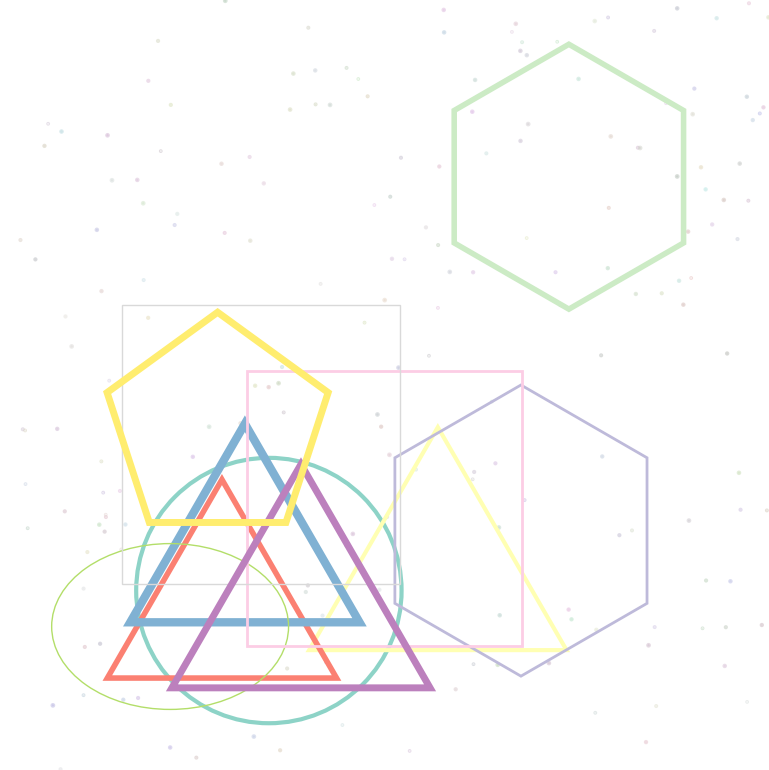[{"shape": "circle", "thickness": 1.5, "radius": 0.86, "center": [0.349, 0.233]}, {"shape": "triangle", "thickness": 1.5, "radius": 0.97, "center": [0.569, 0.252]}, {"shape": "hexagon", "thickness": 1, "radius": 0.95, "center": [0.677, 0.311]}, {"shape": "triangle", "thickness": 2, "radius": 0.86, "center": [0.288, 0.205]}, {"shape": "triangle", "thickness": 3, "radius": 0.86, "center": [0.318, 0.278]}, {"shape": "oval", "thickness": 0.5, "radius": 0.77, "center": [0.221, 0.186]}, {"shape": "square", "thickness": 1, "radius": 0.89, "center": [0.5, 0.34]}, {"shape": "square", "thickness": 0.5, "radius": 0.9, "center": [0.339, 0.422]}, {"shape": "triangle", "thickness": 2.5, "radius": 0.97, "center": [0.391, 0.203]}, {"shape": "hexagon", "thickness": 2, "radius": 0.86, "center": [0.739, 0.771]}, {"shape": "pentagon", "thickness": 2.5, "radius": 0.75, "center": [0.283, 0.444]}]